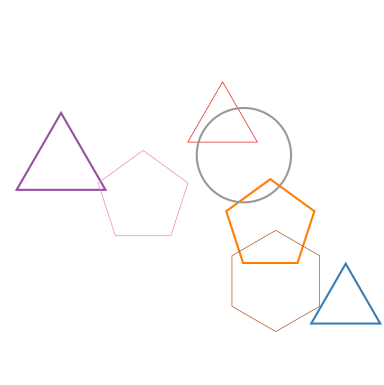[{"shape": "triangle", "thickness": 0.5, "radius": 0.52, "center": [0.578, 0.683]}, {"shape": "triangle", "thickness": 1.5, "radius": 0.52, "center": [0.898, 0.211]}, {"shape": "triangle", "thickness": 1.5, "radius": 0.67, "center": [0.159, 0.573]}, {"shape": "pentagon", "thickness": 1.5, "radius": 0.6, "center": [0.702, 0.414]}, {"shape": "hexagon", "thickness": 0.5, "radius": 0.66, "center": [0.716, 0.27]}, {"shape": "pentagon", "thickness": 0.5, "radius": 0.61, "center": [0.372, 0.487]}, {"shape": "circle", "thickness": 1.5, "radius": 0.61, "center": [0.634, 0.597]}]